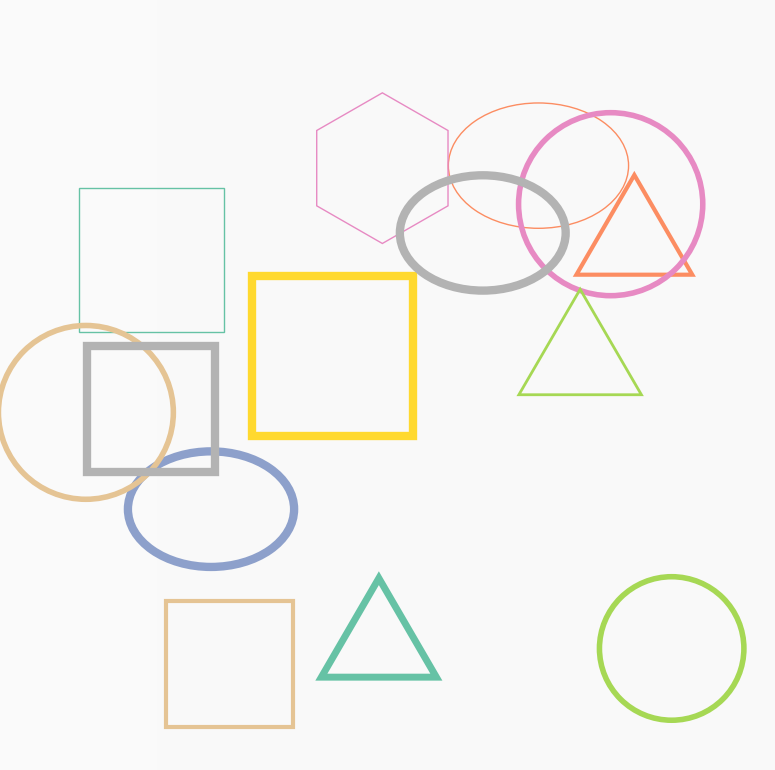[{"shape": "square", "thickness": 0.5, "radius": 0.47, "center": [0.195, 0.662]}, {"shape": "triangle", "thickness": 2.5, "radius": 0.43, "center": [0.489, 0.163]}, {"shape": "oval", "thickness": 0.5, "radius": 0.58, "center": [0.695, 0.785]}, {"shape": "triangle", "thickness": 1.5, "radius": 0.43, "center": [0.818, 0.686]}, {"shape": "oval", "thickness": 3, "radius": 0.54, "center": [0.272, 0.339]}, {"shape": "hexagon", "thickness": 0.5, "radius": 0.49, "center": [0.493, 0.782]}, {"shape": "circle", "thickness": 2, "radius": 0.59, "center": [0.788, 0.735]}, {"shape": "triangle", "thickness": 1, "radius": 0.46, "center": [0.749, 0.533]}, {"shape": "circle", "thickness": 2, "radius": 0.47, "center": [0.867, 0.158]}, {"shape": "square", "thickness": 3, "radius": 0.52, "center": [0.429, 0.538]}, {"shape": "circle", "thickness": 2, "radius": 0.56, "center": [0.111, 0.464]}, {"shape": "square", "thickness": 1.5, "radius": 0.41, "center": [0.297, 0.138]}, {"shape": "oval", "thickness": 3, "radius": 0.53, "center": [0.623, 0.697]}, {"shape": "square", "thickness": 3, "radius": 0.41, "center": [0.194, 0.469]}]